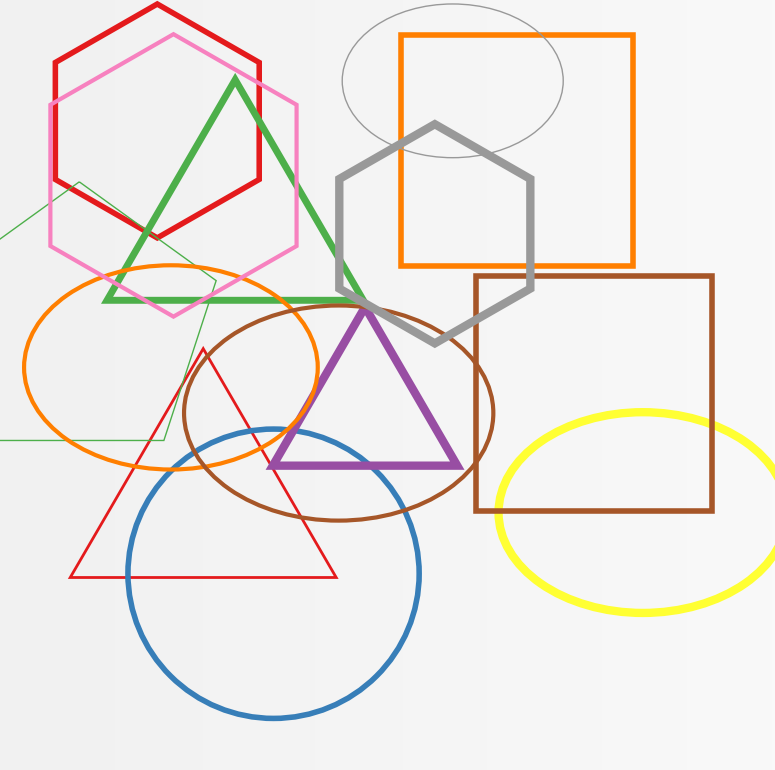[{"shape": "triangle", "thickness": 1, "radius": 0.99, "center": [0.262, 0.349]}, {"shape": "hexagon", "thickness": 2, "radius": 0.76, "center": [0.203, 0.843]}, {"shape": "circle", "thickness": 2, "radius": 0.94, "center": [0.353, 0.255]}, {"shape": "triangle", "thickness": 2.5, "radius": 0.95, "center": [0.303, 0.705]}, {"shape": "pentagon", "thickness": 0.5, "radius": 0.93, "center": [0.102, 0.578]}, {"shape": "triangle", "thickness": 3, "radius": 0.69, "center": [0.471, 0.464]}, {"shape": "square", "thickness": 2, "radius": 0.75, "center": [0.667, 0.805]}, {"shape": "oval", "thickness": 1.5, "radius": 0.95, "center": [0.221, 0.523]}, {"shape": "oval", "thickness": 3, "radius": 0.93, "center": [0.83, 0.334]}, {"shape": "square", "thickness": 2, "radius": 0.76, "center": [0.766, 0.489]}, {"shape": "oval", "thickness": 1.5, "radius": 1.0, "center": [0.437, 0.464]}, {"shape": "hexagon", "thickness": 1.5, "radius": 0.92, "center": [0.224, 0.772]}, {"shape": "hexagon", "thickness": 3, "radius": 0.71, "center": [0.561, 0.696]}, {"shape": "oval", "thickness": 0.5, "radius": 0.71, "center": [0.584, 0.895]}]